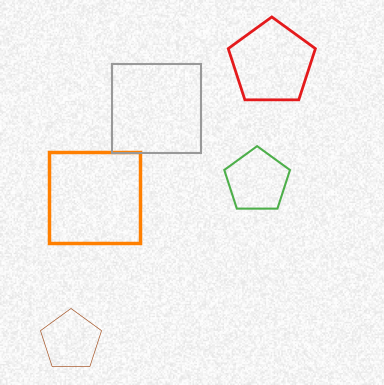[{"shape": "pentagon", "thickness": 2, "radius": 0.6, "center": [0.706, 0.837]}, {"shape": "pentagon", "thickness": 1.5, "radius": 0.45, "center": [0.668, 0.531]}, {"shape": "square", "thickness": 2.5, "radius": 0.59, "center": [0.245, 0.487]}, {"shape": "pentagon", "thickness": 0.5, "radius": 0.42, "center": [0.184, 0.115]}, {"shape": "square", "thickness": 1.5, "radius": 0.58, "center": [0.407, 0.718]}]